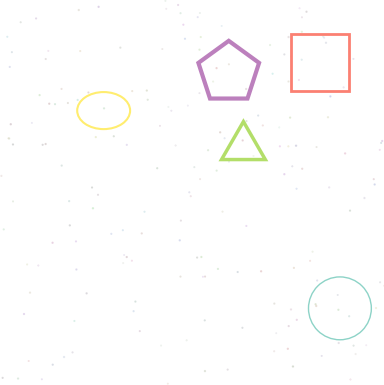[{"shape": "circle", "thickness": 1, "radius": 0.41, "center": [0.883, 0.199]}, {"shape": "square", "thickness": 2, "radius": 0.37, "center": [0.831, 0.838]}, {"shape": "triangle", "thickness": 2.5, "radius": 0.33, "center": [0.632, 0.618]}, {"shape": "pentagon", "thickness": 3, "radius": 0.41, "center": [0.594, 0.811]}, {"shape": "oval", "thickness": 1.5, "radius": 0.34, "center": [0.269, 0.713]}]